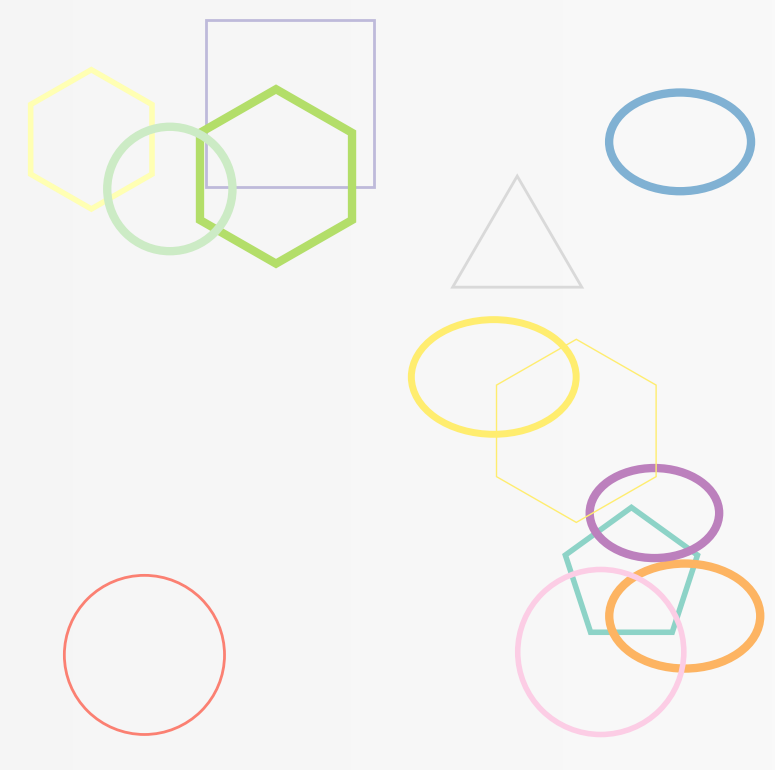[{"shape": "pentagon", "thickness": 2, "radius": 0.45, "center": [0.815, 0.251]}, {"shape": "hexagon", "thickness": 2, "radius": 0.45, "center": [0.118, 0.819]}, {"shape": "square", "thickness": 1, "radius": 0.54, "center": [0.374, 0.865]}, {"shape": "circle", "thickness": 1, "radius": 0.52, "center": [0.186, 0.149]}, {"shape": "oval", "thickness": 3, "radius": 0.46, "center": [0.878, 0.816]}, {"shape": "oval", "thickness": 3, "radius": 0.49, "center": [0.884, 0.2]}, {"shape": "hexagon", "thickness": 3, "radius": 0.57, "center": [0.356, 0.771]}, {"shape": "circle", "thickness": 2, "radius": 0.54, "center": [0.775, 0.153]}, {"shape": "triangle", "thickness": 1, "radius": 0.48, "center": [0.667, 0.675]}, {"shape": "oval", "thickness": 3, "radius": 0.42, "center": [0.844, 0.334]}, {"shape": "circle", "thickness": 3, "radius": 0.4, "center": [0.219, 0.755]}, {"shape": "hexagon", "thickness": 0.5, "radius": 0.59, "center": [0.744, 0.44]}, {"shape": "oval", "thickness": 2.5, "radius": 0.53, "center": [0.637, 0.51]}]